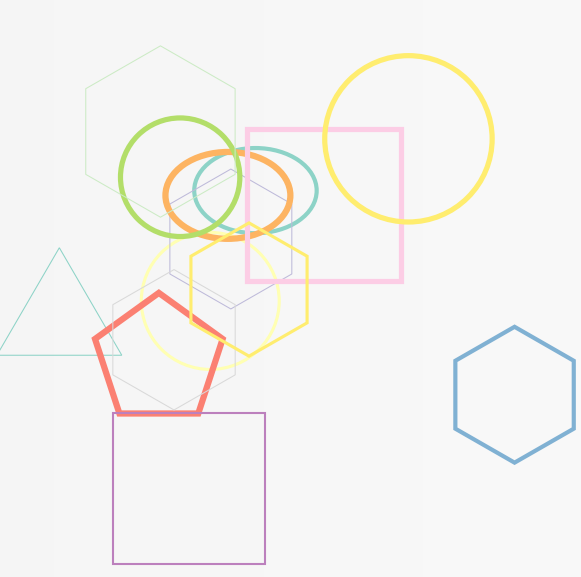[{"shape": "oval", "thickness": 2, "radius": 0.53, "center": [0.439, 0.669]}, {"shape": "triangle", "thickness": 0.5, "radius": 0.62, "center": [0.102, 0.446]}, {"shape": "circle", "thickness": 1.5, "radius": 0.59, "center": [0.362, 0.478]}, {"shape": "hexagon", "thickness": 0.5, "radius": 0.61, "center": [0.397, 0.585]}, {"shape": "pentagon", "thickness": 3, "radius": 0.58, "center": [0.273, 0.377]}, {"shape": "hexagon", "thickness": 2, "radius": 0.59, "center": [0.885, 0.316]}, {"shape": "oval", "thickness": 3, "radius": 0.54, "center": [0.392, 0.661]}, {"shape": "circle", "thickness": 2.5, "radius": 0.51, "center": [0.31, 0.692]}, {"shape": "square", "thickness": 2.5, "radius": 0.66, "center": [0.558, 0.644]}, {"shape": "hexagon", "thickness": 0.5, "radius": 0.61, "center": [0.299, 0.411]}, {"shape": "square", "thickness": 1, "radius": 0.65, "center": [0.325, 0.153]}, {"shape": "hexagon", "thickness": 0.5, "radius": 0.74, "center": [0.276, 0.771]}, {"shape": "circle", "thickness": 2.5, "radius": 0.72, "center": [0.703, 0.759]}, {"shape": "hexagon", "thickness": 1.5, "radius": 0.58, "center": [0.428, 0.498]}]